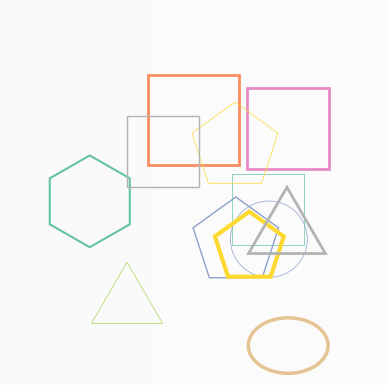[{"shape": "hexagon", "thickness": 1.5, "radius": 0.6, "center": [0.232, 0.477]}, {"shape": "square", "thickness": 0.5, "radius": 0.46, "center": [0.692, 0.455]}, {"shape": "square", "thickness": 2, "radius": 0.59, "center": [0.499, 0.689]}, {"shape": "pentagon", "thickness": 1, "radius": 0.58, "center": [0.609, 0.372]}, {"shape": "circle", "thickness": 0.5, "radius": 0.5, "center": [0.694, 0.379]}, {"shape": "square", "thickness": 2, "radius": 0.53, "center": [0.743, 0.666]}, {"shape": "triangle", "thickness": 0.5, "radius": 0.53, "center": [0.328, 0.213]}, {"shape": "pentagon", "thickness": 3, "radius": 0.47, "center": [0.644, 0.357]}, {"shape": "pentagon", "thickness": 0.5, "radius": 0.58, "center": [0.606, 0.618]}, {"shape": "oval", "thickness": 2.5, "radius": 0.51, "center": [0.744, 0.102]}, {"shape": "triangle", "thickness": 2, "radius": 0.57, "center": [0.741, 0.399]}, {"shape": "square", "thickness": 1, "radius": 0.47, "center": [0.42, 0.607]}]